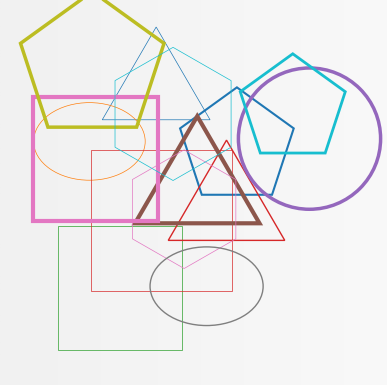[{"shape": "pentagon", "thickness": 1.5, "radius": 0.77, "center": [0.611, 0.619]}, {"shape": "triangle", "thickness": 0.5, "radius": 0.8, "center": [0.403, 0.769]}, {"shape": "oval", "thickness": 0.5, "radius": 0.72, "center": [0.231, 0.633]}, {"shape": "square", "thickness": 0.5, "radius": 0.8, "center": [0.31, 0.252]}, {"shape": "square", "thickness": 0.5, "radius": 0.91, "center": [0.417, 0.427]}, {"shape": "triangle", "thickness": 1, "radius": 0.87, "center": [0.585, 0.462]}, {"shape": "circle", "thickness": 2.5, "radius": 0.92, "center": [0.799, 0.64]}, {"shape": "triangle", "thickness": 3, "radius": 0.93, "center": [0.509, 0.513]}, {"shape": "square", "thickness": 3, "radius": 0.81, "center": [0.246, 0.586]}, {"shape": "hexagon", "thickness": 0.5, "radius": 0.77, "center": [0.475, 0.457]}, {"shape": "oval", "thickness": 1, "radius": 0.73, "center": [0.533, 0.257]}, {"shape": "pentagon", "thickness": 2.5, "radius": 0.97, "center": [0.238, 0.827]}, {"shape": "hexagon", "thickness": 0.5, "radius": 0.86, "center": [0.447, 0.704]}, {"shape": "pentagon", "thickness": 2, "radius": 0.71, "center": [0.756, 0.718]}]